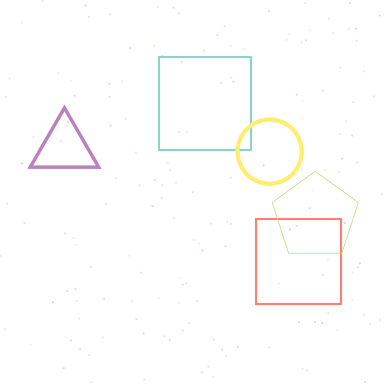[{"shape": "square", "thickness": 1.5, "radius": 0.6, "center": [0.531, 0.731]}, {"shape": "square", "thickness": 1.5, "radius": 0.55, "center": [0.774, 0.321]}, {"shape": "pentagon", "thickness": 0.5, "radius": 0.59, "center": [0.819, 0.438]}, {"shape": "triangle", "thickness": 2.5, "radius": 0.51, "center": [0.167, 0.617]}, {"shape": "circle", "thickness": 3, "radius": 0.42, "center": [0.7, 0.606]}]